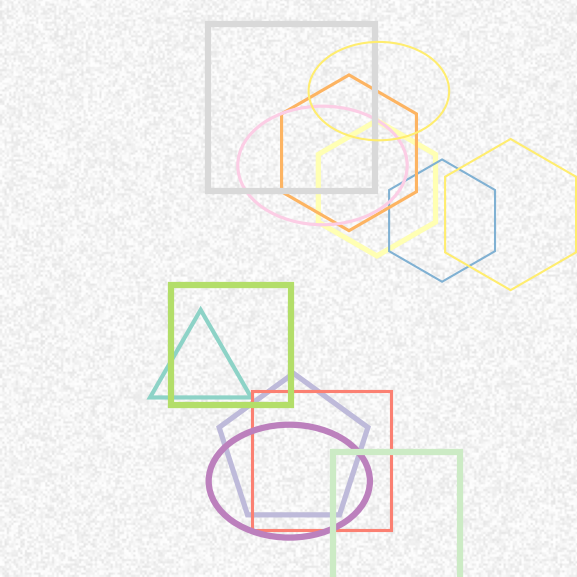[{"shape": "triangle", "thickness": 2, "radius": 0.51, "center": [0.347, 0.361]}, {"shape": "hexagon", "thickness": 2.5, "radius": 0.59, "center": [0.653, 0.673]}, {"shape": "pentagon", "thickness": 2.5, "radius": 0.68, "center": [0.508, 0.217]}, {"shape": "square", "thickness": 1.5, "radius": 0.6, "center": [0.557, 0.201]}, {"shape": "hexagon", "thickness": 1, "radius": 0.53, "center": [0.765, 0.617]}, {"shape": "hexagon", "thickness": 1.5, "radius": 0.67, "center": [0.604, 0.735]}, {"shape": "square", "thickness": 3, "radius": 0.52, "center": [0.4, 0.402]}, {"shape": "oval", "thickness": 1.5, "radius": 0.73, "center": [0.558, 0.713]}, {"shape": "square", "thickness": 3, "radius": 0.72, "center": [0.504, 0.812]}, {"shape": "oval", "thickness": 3, "radius": 0.7, "center": [0.501, 0.166]}, {"shape": "square", "thickness": 3, "radius": 0.55, "center": [0.687, 0.106]}, {"shape": "hexagon", "thickness": 1, "radius": 0.65, "center": [0.884, 0.628]}, {"shape": "oval", "thickness": 1, "radius": 0.61, "center": [0.656, 0.841]}]